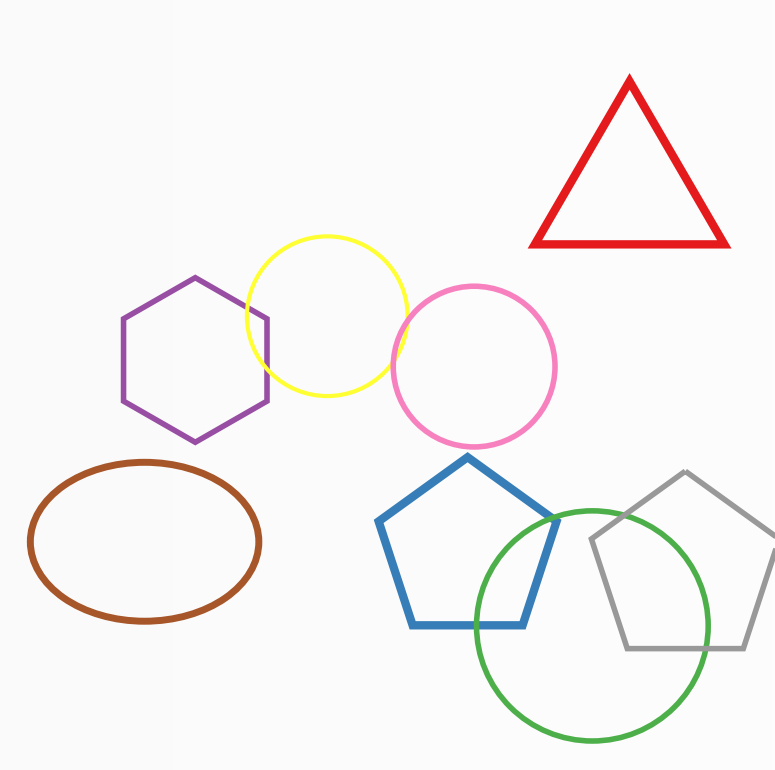[{"shape": "triangle", "thickness": 3, "radius": 0.71, "center": [0.812, 0.753]}, {"shape": "pentagon", "thickness": 3, "radius": 0.6, "center": [0.603, 0.286]}, {"shape": "circle", "thickness": 2, "radius": 0.75, "center": [0.764, 0.187]}, {"shape": "hexagon", "thickness": 2, "radius": 0.53, "center": [0.252, 0.532]}, {"shape": "circle", "thickness": 1.5, "radius": 0.52, "center": [0.422, 0.589]}, {"shape": "oval", "thickness": 2.5, "radius": 0.74, "center": [0.187, 0.296]}, {"shape": "circle", "thickness": 2, "radius": 0.52, "center": [0.612, 0.524]}, {"shape": "pentagon", "thickness": 2, "radius": 0.64, "center": [0.884, 0.261]}]